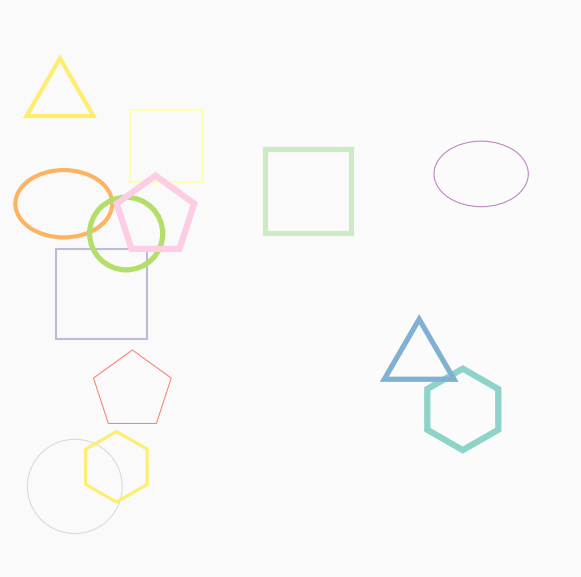[{"shape": "hexagon", "thickness": 3, "radius": 0.35, "center": [0.796, 0.29]}, {"shape": "square", "thickness": 1, "radius": 0.31, "center": [0.286, 0.746]}, {"shape": "square", "thickness": 1, "radius": 0.39, "center": [0.174, 0.49]}, {"shape": "pentagon", "thickness": 0.5, "radius": 0.35, "center": [0.228, 0.323]}, {"shape": "triangle", "thickness": 2.5, "radius": 0.35, "center": [0.721, 0.377]}, {"shape": "oval", "thickness": 2, "radius": 0.42, "center": [0.11, 0.646]}, {"shape": "circle", "thickness": 2.5, "radius": 0.31, "center": [0.217, 0.595]}, {"shape": "pentagon", "thickness": 3, "radius": 0.35, "center": [0.267, 0.625]}, {"shape": "circle", "thickness": 0.5, "radius": 0.41, "center": [0.129, 0.157]}, {"shape": "oval", "thickness": 0.5, "radius": 0.41, "center": [0.828, 0.698]}, {"shape": "square", "thickness": 2.5, "radius": 0.37, "center": [0.53, 0.668]}, {"shape": "triangle", "thickness": 2, "radius": 0.33, "center": [0.103, 0.831]}, {"shape": "hexagon", "thickness": 1.5, "radius": 0.31, "center": [0.2, 0.191]}]